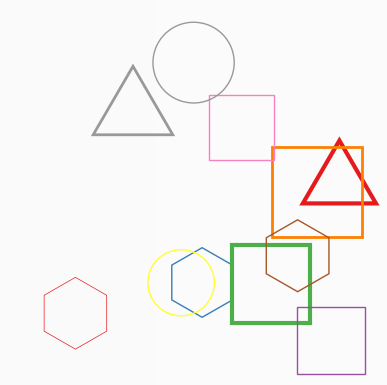[{"shape": "triangle", "thickness": 3, "radius": 0.54, "center": [0.876, 0.526]}, {"shape": "hexagon", "thickness": 0.5, "radius": 0.47, "center": [0.195, 0.186]}, {"shape": "hexagon", "thickness": 1, "radius": 0.45, "center": [0.522, 0.266]}, {"shape": "square", "thickness": 3, "radius": 0.5, "center": [0.699, 0.262]}, {"shape": "square", "thickness": 1, "radius": 0.44, "center": [0.855, 0.116]}, {"shape": "square", "thickness": 2, "radius": 0.58, "center": [0.818, 0.501]}, {"shape": "circle", "thickness": 1, "radius": 0.43, "center": [0.467, 0.266]}, {"shape": "hexagon", "thickness": 1, "radius": 0.47, "center": [0.768, 0.336]}, {"shape": "square", "thickness": 1, "radius": 0.42, "center": [0.624, 0.669]}, {"shape": "triangle", "thickness": 2, "radius": 0.59, "center": [0.343, 0.709]}, {"shape": "circle", "thickness": 1, "radius": 0.52, "center": [0.5, 0.837]}]